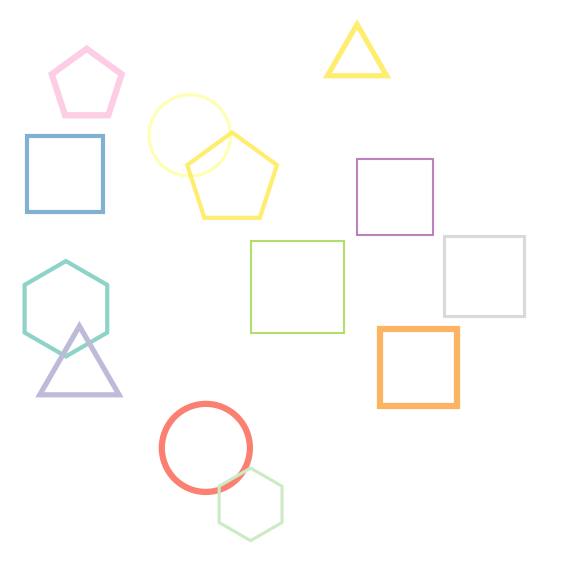[{"shape": "hexagon", "thickness": 2, "radius": 0.41, "center": [0.114, 0.464]}, {"shape": "circle", "thickness": 1.5, "radius": 0.35, "center": [0.329, 0.765]}, {"shape": "triangle", "thickness": 2.5, "radius": 0.4, "center": [0.138, 0.355]}, {"shape": "circle", "thickness": 3, "radius": 0.38, "center": [0.356, 0.224]}, {"shape": "square", "thickness": 2, "radius": 0.33, "center": [0.112, 0.698]}, {"shape": "square", "thickness": 3, "radius": 0.33, "center": [0.725, 0.363]}, {"shape": "square", "thickness": 1, "radius": 0.4, "center": [0.515, 0.502]}, {"shape": "pentagon", "thickness": 3, "radius": 0.32, "center": [0.15, 0.851]}, {"shape": "square", "thickness": 1.5, "radius": 0.35, "center": [0.837, 0.521]}, {"shape": "square", "thickness": 1, "radius": 0.33, "center": [0.684, 0.658]}, {"shape": "hexagon", "thickness": 1.5, "radius": 0.31, "center": [0.434, 0.126]}, {"shape": "triangle", "thickness": 2.5, "radius": 0.3, "center": [0.618, 0.898]}, {"shape": "pentagon", "thickness": 2, "radius": 0.41, "center": [0.402, 0.688]}]